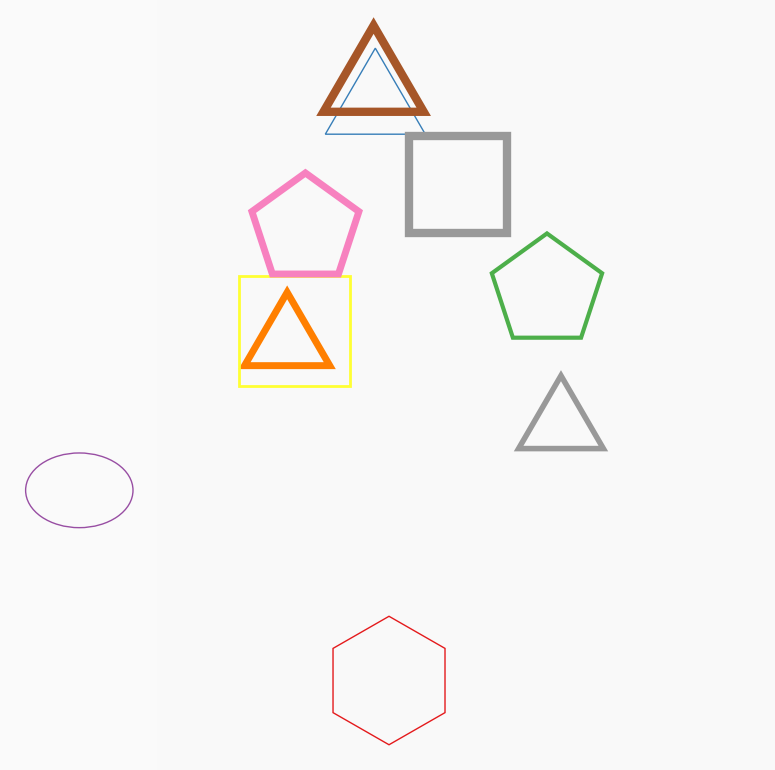[{"shape": "hexagon", "thickness": 0.5, "radius": 0.42, "center": [0.502, 0.116]}, {"shape": "triangle", "thickness": 0.5, "radius": 0.37, "center": [0.484, 0.863]}, {"shape": "pentagon", "thickness": 1.5, "radius": 0.37, "center": [0.706, 0.622]}, {"shape": "oval", "thickness": 0.5, "radius": 0.35, "center": [0.102, 0.363]}, {"shape": "triangle", "thickness": 2.5, "radius": 0.32, "center": [0.371, 0.557]}, {"shape": "square", "thickness": 1, "radius": 0.36, "center": [0.38, 0.57]}, {"shape": "triangle", "thickness": 3, "radius": 0.37, "center": [0.482, 0.892]}, {"shape": "pentagon", "thickness": 2.5, "radius": 0.36, "center": [0.394, 0.703]}, {"shape": "square", "thickness": 3, "radius": 0.32, "center": [0.591, 0.761]}, {"shape": "triangle", "thickness": 2, "radius": 0.32, "center": [0.724, 0.449]}]